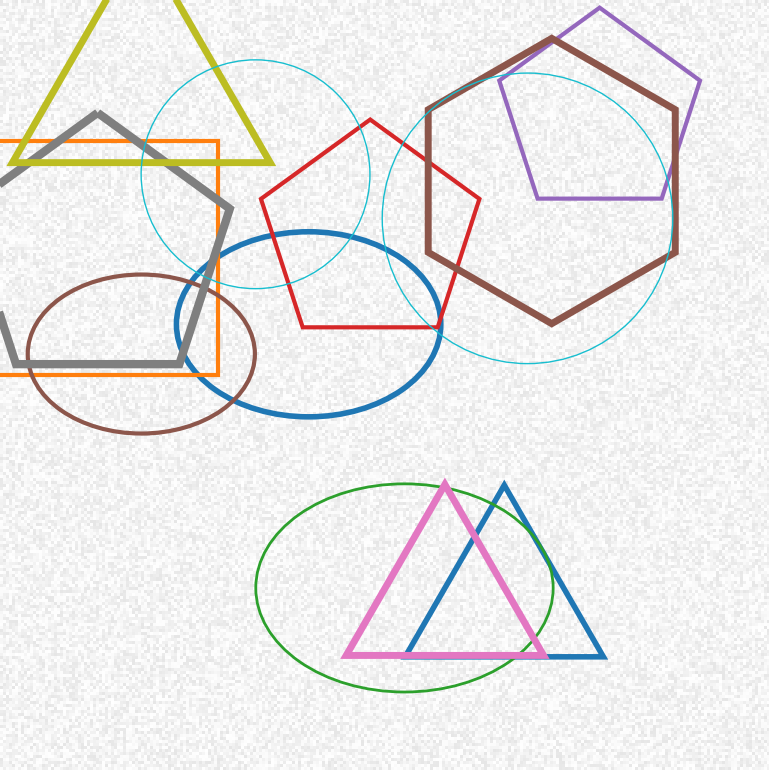[{"shape": "triangle", "thickness": 2, "radius": 0.74, "center": [0.655, 0.221]}, {"shape": "oval", "thickness": 2, "radius": 0.86, "center": [0.401, 0.579]}, {"shape": "square", "thickness": 1.5, "radius": 0.76, "center": [0.132, 0.665]}, {"shape": "oval", "thickness": 1, "radius": 0.97, "center": [0.525, 0.236]}, {"shape": "pentagon", "thickness": 1.5, "radius": 0.75, "center": [0.481, 0.696]}, {"shape": "pentagon", "thickness": 1.5, "radius": 0.69, "center": [0.779, 0.853]}, {"shape": "hexagon", "thickness": 2.5, "radius": 0.93, "center": [0.717, 0.765]}, {"shape": "oval", "thickness": 1.5, "radius": 0.74, "center": [0.184, 0.54]}, {"shape": "triangle", "thickness": 2.5, "radius": 0.74, "center": [0.578, 0.223]}, {"shape": "pentagon", "thickness": 3, "radius": 0.9, "center": [0.127, 0.673]}, {"shape": "triangle", "thickness": 2.5, "radius": 0.97, "center": [0.184, 0.885]}, {"shape": "circle", "thickness": 0.5, "radius": 0.74, "center": [0.332, 0.774]}, {"shape": "circle", "thickness": 0.5, "radius": 0.94, "center": [0.685, 0.716]}]